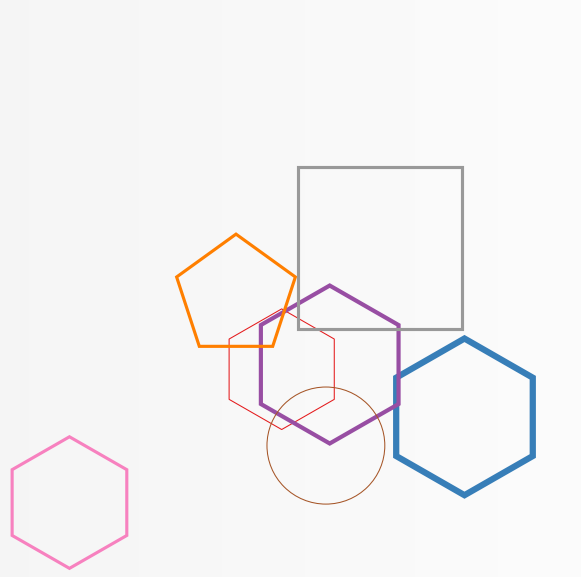[{"shape": "hexagon", "thickness": 0.5, "radius": 0.52, "center": [0.485, 0.36]}, {"shape": "hexagon", "thickness": 3, "radius": 0.68, "center": [0.799, 0.277]}, {"shape": "hexagon", "thickness": 2, "radius": 0.68, "center": [0.567, 0.368]}, {"shape": "pentagon", "thickness": 1.5, "radius": 0.54, "center": [0.406, 0.486]}, {"shape": "circle", "thickness": 0.5, "radius": 0.51, "center": [0.561, 0.228]}, {"shape": "hexagon", "thickness": 1.5, "radius": 0.57, "center": [0.12, 0.129]}, {"shape": "square", "thickness": 1.5, "radius": 0.7, "center": [0.653, 0.57]}]